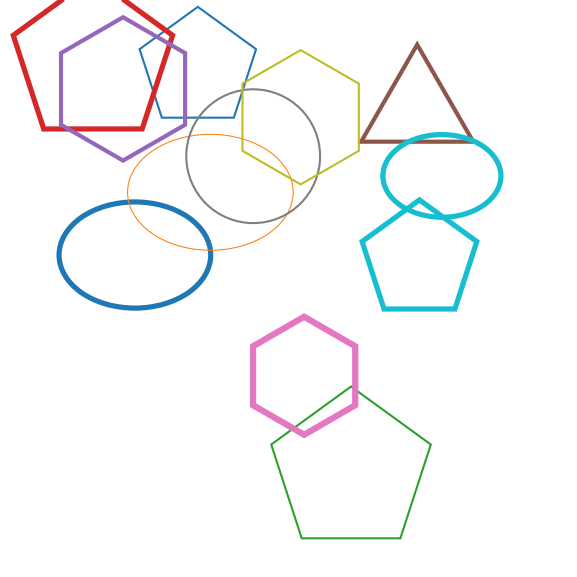[{"shape": "pentagon", "thickness": 1, "radius": 0.53, "center": [0.343, 0.881]}, {"shape": "oval", "thickness": 2.5, "radius": 0.66, "center": [0.234, 0.558]}, {"shape": "oval", "thickness": 0.5, "radius": 0.72, "center": [0.364, 0.666]}, {"shape": "pentagon", "thickness": 1, "radius": 0.73, "center": [0.608, 0.185]}, {"shape": "pentagon", "thickness": 2.5, "radius": 0.73, "center": [0.161, 0.893]}, {"shape": "hexagon", "thickness": 2, "radius": 0.62, "center": [0.213, 0.845]}, {"shape": "triangle", "thickness": 2, "radius": 0.56, "center": [0.722, 0.81]}, {"shape": "hexagon", "thickness": 3, "radius": 0.51, "center": [0.527, 0.349]}, {"shape": "circle", "thickness": 1, "radius": 0.58, "center": [0.438, 0.729]}, {"shape": "hexagon", "thickness": 1, "radius": 0.58, "center": [0.521, 0.796]}, {"shape": "oval", "thickness": 2.5, "radius": 0.51, "center": [0.765, 0.695]}, {"shape": "pentagon", "thickness": 2.5, "radius": 0.52, "center": [0.726, 0.549]}]